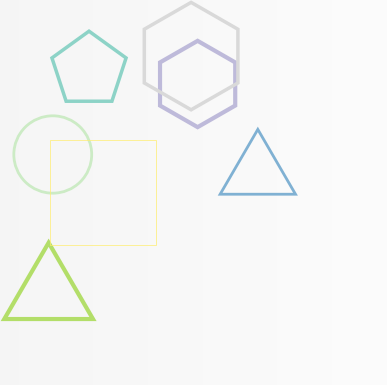[{"shape": "pentagon", "thickness": 2.5, "radius": 0.5, "center": [0.23, 0.818]}, {"shape": "hexagon", "thickness": 3, "radius": 0.56, "center": [0.51, 0.782]}, {"shape": "triangle", "thickness": 2, "radius": 0.56, "center": [0.665, 0.552]}, {"shape": "triangle", "thickness": 3, "radius": 0.66, "center": [0.125, 0.237]}, {"shape": "hexagon", "thickness": 2.5, "radius": 0.7, "center": [0.493, 0.854]}, {"shape": "circle", "thickness": 2, "radius": 0.5, "center": [0.136, 0.599]}, {"shape": "square", "thickness": 0.5, "radius": 0.68, "center": [0.266, 0.5]}]